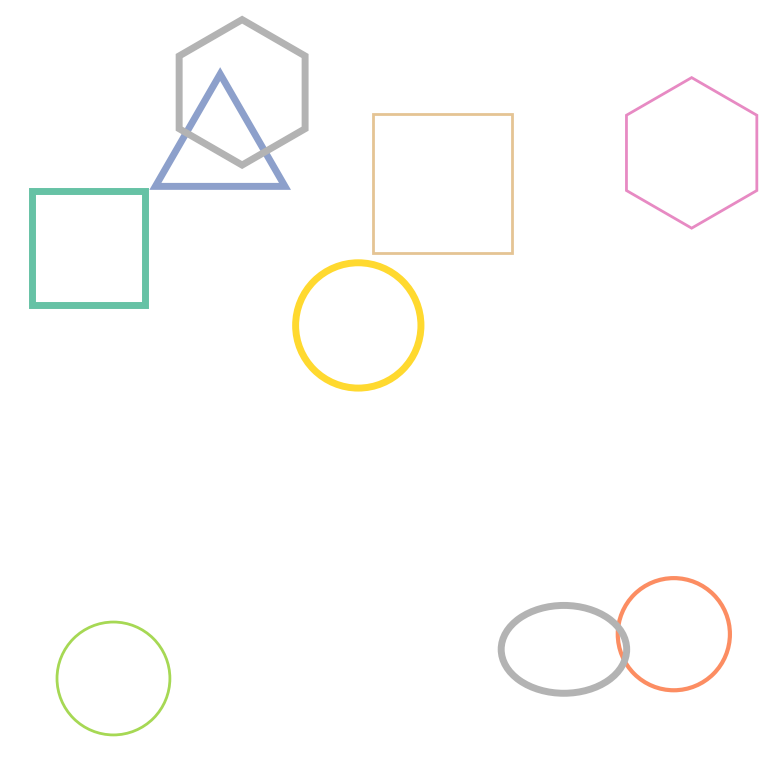[{"shape": "square", "thickness": 2.5, "radius": 0.37, "center": [0.115, 0.678]}, {"shape": "circle", "thickness": 1.5, "radius": 0.36, "center": [0.875, 0.176]}, {"shape": "triangle", "thickness": 2.5, "radius": 0.49, "center": [0.286, 0.807]}, {"shape": "hexagon", "thickness": 1, "radius": 0.49, "center": [0.898, 0.801]}, {"shape": "circle", "thickness": 1, "radius": 0.37, "center": [0.147, 0.119]}, {"shape": "circle", "thickness": 2.5, "radius": 0.41, "center": [0.465, 0.577]}, {"shape": "square", "thickness": 1, "radius": 0.45, "center": [0.575, 0.761]}, {"shape": "hexagon", "thickness": 2.5, "radius": 0.47, "center": [0.314, 0.88]}, {"shape": "oval", "thickness": 2.5, "radius": 0.41, "center": [0.732, 0.157]}]